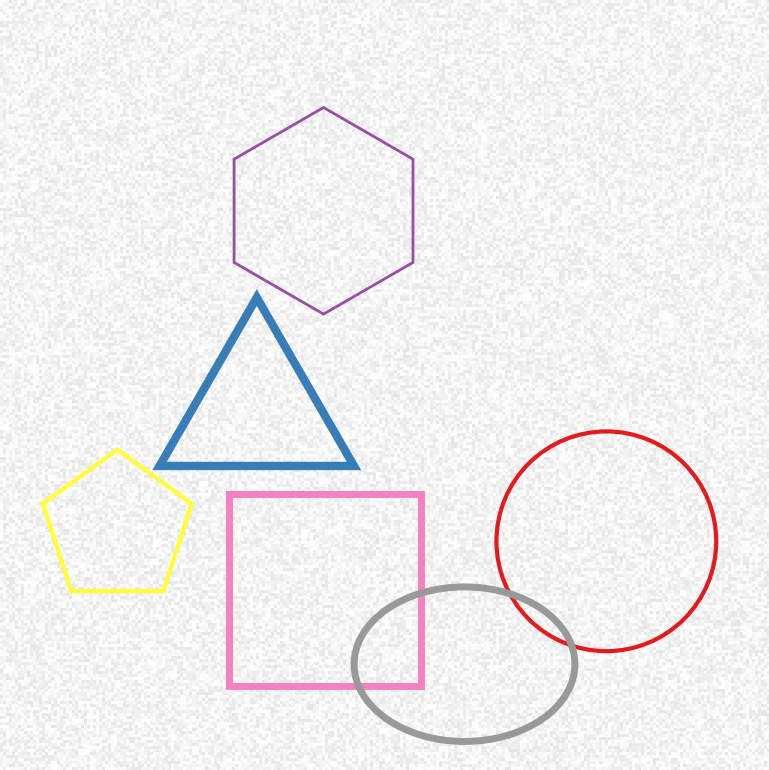[{"shape": "circle", "thickness": 1.5, "radius": 0.71, "center": [0.787, 0.297]}, {"shape": "triangle", "thickness": 3, "radius": 0.73, "center": [0.333, 0.468]}, {"shape": "hexagon", "thickness": 1, "radius": 0.67, "center": [0.42, 0.726]}, {"shape": "pentagon", "thickness": 1.5, "radius": 0.51, "center": [0.152, 0.314]}, {"shape": "square", "thickness": 2.5, "radius": 0.62, "center": [0.422, 0.234]}, {"shape": "oval", "thickness": 2.5, "radius": 0.72, "center": [0.603, 0.137]}]